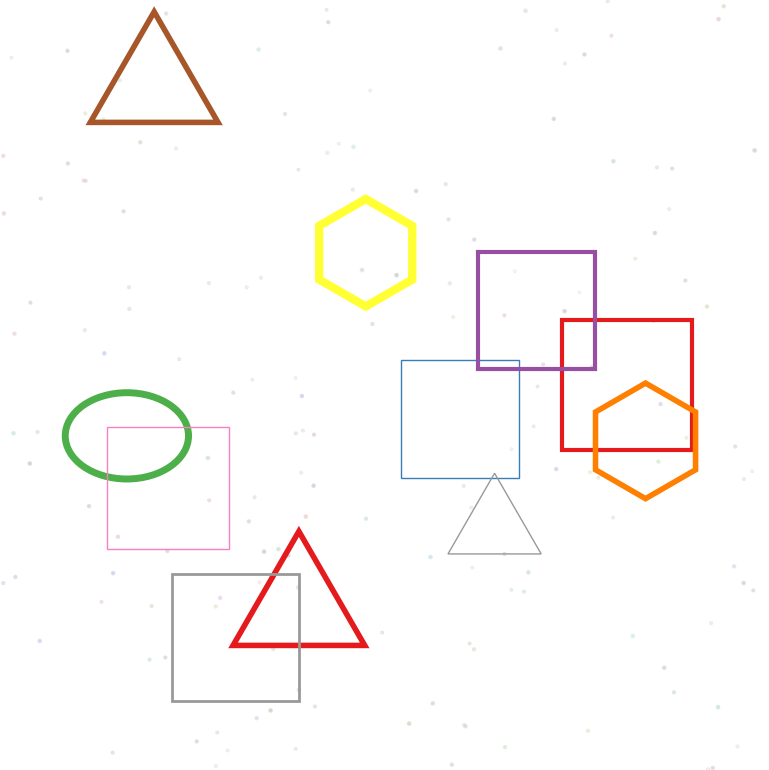[{"shape": "square", "thickness": 1.5, "radius": 0.42, "center": [0.814, 0.5]}, {"shape": "triangle", "thickness": 2, "radius": 0.49, "center": [0.388, 0.211]}, {"shape": "square", "thickness": 0.5, "radius": 0.38, "center": [0.597, 0.456]}, {"shape": "oval", "thickness": 2.5, "radius": 0.4, "center": [0.165, 0.434]}, {"shape": "square", "thickness": 1.5, "radius": 0.38, "center": [0.697, 0.597]}, {"shape": "hexagon", "thickness": 2, "radius": 0.38, "center": [0.838, 0.427]}, {"shape": "hexagon", "thickness": 3, "radius": 0.35, "center": [0.475, 0.672]}, {"shape": "triangle", "thickness": 2, "radius": 0.48, "center": [0.2, 0.889]}, {"shape": "square", "thickness": 0.5, "radius": 0.4, "center": [0.218, 0.366]}, {"shape": "triangle", "thickness": 0.5, "radius": 0.35, "center": [0.642, 0.316]}, {"shape": "square", "thickness": 1, "radius": 0.41, "center": [0.306, 0.172]}]